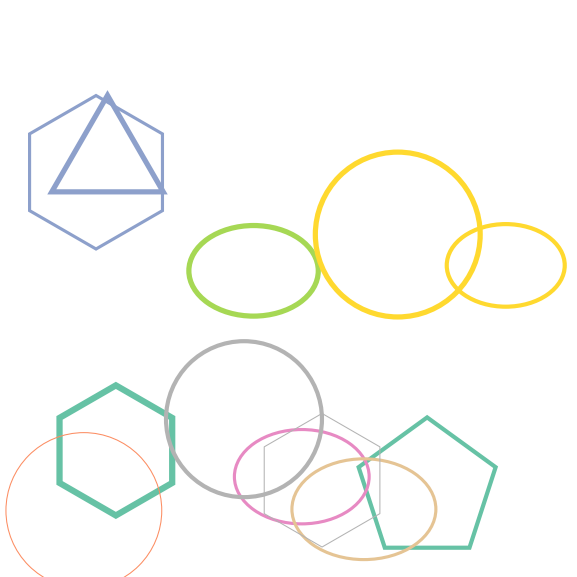[{"shape": "hexagon", "thickness": 3, "radius": 0.56, "center": [0.201, 0.219]}, {"shape": "pentagon", "thickness": 2, "radius": 0.62, "center": [0.74, 0.152]}, {"shape": "circle", "thickness": 0.5, "radius": 0.67, "center": [0.145, 0.115]}, {"shape": "triangle", "thickness": 2.5, "radius": 0.56, "center": [0.186, 0.723]}, {"shape": "hexagon", "thickness": 1.5, "radius": 0.66, "center": [0.166, 0.701]}, {"shape": "oval", "thickness": 1.5, "radius": 0.58, "center": [0.523, 0.174]}, {"shape": "oval", "thickness": 2.5, "radius": 0.56, "center": [0.439, 0.53]}, {"shape": "oval", "thickness": 2, "radius": 0.51, "center": [0.876, 0.54]}, {"shape": "circle", "thickness": 2.5, "radius": 0.71, "center": [0.689, 0.593]}, {"shape": "oval", "thickness": 1.5, "radius": 0.62, "center": [0.63, 0.117]}, {"shape": "circle", "thickness": 2, "radius": 0.68, "center": [0.422, 0.273]}, {"shape": "hexagon", "thickness": 0.5, "radius": 0.58, "center": [0.558, 0.168]}]